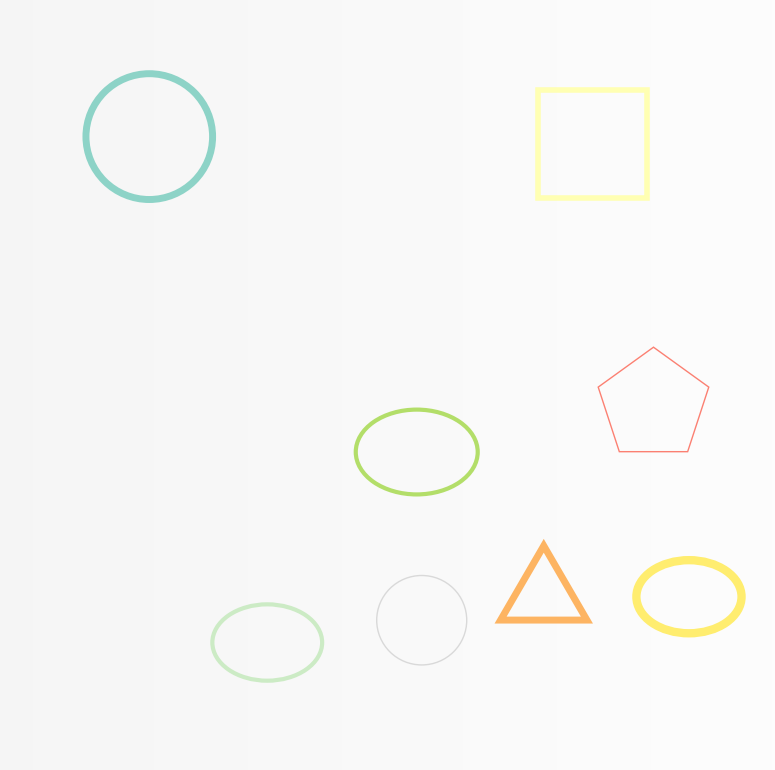[{"shape": "circle", "thickness": 2.5, "radius": 0.41, "center": [0.193, 0.823]}, {"shape": "square", "thickness": 2, "radius": 0.35, "center": [0.765, 0.813]}, {"shape": "pentagon", "thickness": 0.5, "radius": 0.38, "center": [0.843, 0.474]}, {"shape": "triangle", "thickness": 2.5, "radius": 0.32, "center": [0.702, 0.227]}, {"shape": "oval", "thickness": 1.5, "radius": 0.39, "center": [0.538, 0.413]}, {"shape": "circle", "thickness": 0.5, "radius": 0.29, "center": [0.544, 0.195]}, {"shape": "oval", "thickness": 1.5, "radius": 0.35, "center": [0.345, 0.166]}, {"shape": "oval", "thickness": 3, "radius": 0.34, "center": [0.889, 0.225]}]